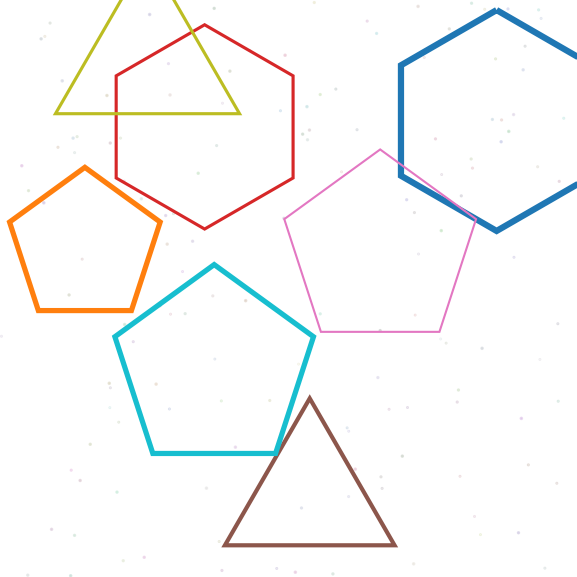[{"shape": "hexagon", "thickness": 3, "radius": 0.96, "center": [0.86, 0.79]}, {"shape": "pentagon", "thickness": 2.5, "radius": 0.69, "center": [0.147, 0.572]}, {"shape": "hexagon", "thickness": 1.5, "radius": 0.88, "center": [0.354, 0.779]}, {"shape": "triangle", "thickness": 2, "radius": 0.85, "center": [0.536, 0.14]}, {"shape": "pentagon", "thickness": 1, "radius": 0.87, "center": [0.658, 0.566]}, {"shape": "triangle", "thickness": 1.5, "radius": 0.92, "center": [0.255, 0.894]}, {"shape": "pentagon", "thickness": 2.5, "radius": 0.9, "center": [0.371, 0.36]}]